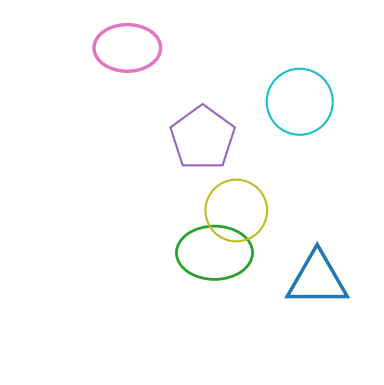[{"shape": "triangle", "thickness": 2.5, "radius": 0.45, "center": [0.824, 0.275]}, {"shape": "oval", "thickness": 2, "radius": 0.49, "center": [0.557, 0.343]}, {"shape": "pentagon", "thickness": 1.5, "radius": 0.44, "center": [0.526, 0.642]}, {"shape": "oval", "thickness": 2.5, "radius": 0.43, "center": [0.331, 0.876]}, {"shape": "circle", "thickness": 1.5, "radius": 0.4, "center": [0.614, 0.453]}, {"shape": "circle", "thickness": 1.5, "radius": 0.43, "center": [0.778, 0.736]}]